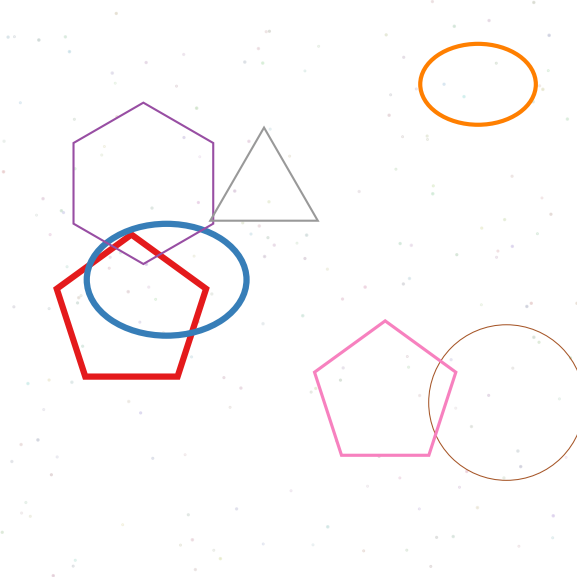[{"shape": "pentagon", "thickness": 3, "radius": 0.68, "center": [0.228, 0.457]}, {"shape": "oval", "thickness": 3, "radius": 0.69, "center": [0.289, 0.515]}, {"shape": "hexagon", "thickness": 1, "radius": 0.7, "center": [0.248, 0.682]}, {"shape": "oval", "thickness": 2, "radius": 0.5, "center": [0.828, 0.853]}, {"shape": "circle", "thickness": 0.5, "radius": 0.67, "center": [0.877, 0.302]}, {"shape": "pentagon", "thickness": 1.5, "radius": 0.64, "center": [0.667, 0.315]}, {"shape": "triangle", "thickness": 1, "radius": 0.54, "center": [0.457, 0.671]}]